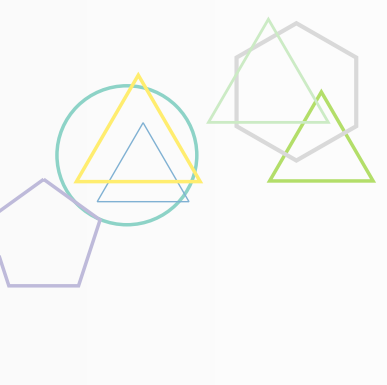[{"shape": "circle", "thickness": 2.5, "radius": 0.9, "center": [0.327, 0.597]}, {"shape": "pentagon", "thickness": 2.5, "radius": 0.76, "center": [0.113, 0.381]}, {"shape": "triangle", "thickness": 1, "radius": 0.68, "center": [0.369, 0.545]}, {"shape": "triangle", "thickness": 2.5, "radius": 0.77, "center": [0.829, 0.607]}, {"shape": "hexagon", "thickness": 3, "radius": 0.89, "center": [0.765, 0.761]}, {"shape": "triangle", "thickness": 2, "radius": 0.89, "center": [0.693, 0.771]}, {"shape": "triangle", "thickness": 2.5, "radius": 0.92, "center": [0.357, 0.62]}]